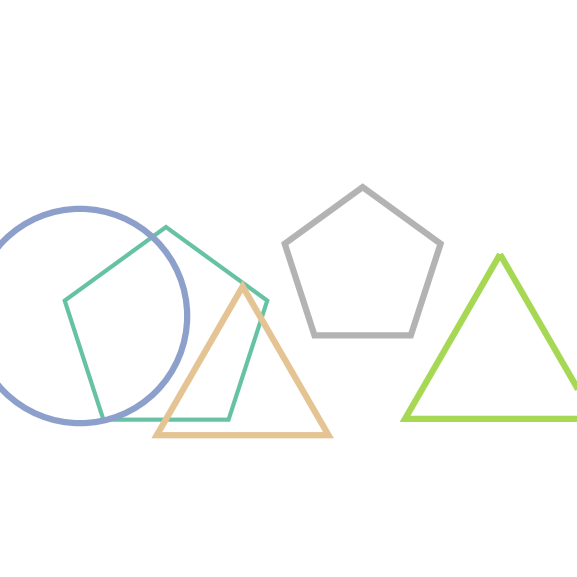[{"shape": "pentagon", "thickness": 2, "radius": 0.92, "center": [0.287, 0.422]}, {"shape": "circle", "thickness": 3, "radius": 0.93, "center": [0.139, 0.452]}, {"shape": "triangle", "thickness": 3, "radius": 0.95, "center": [0.866, 0.369]}, {"shape": "triangle", "thickness": 3, "radius": 0.86, "center": [0.42, 0.331]}, {"shape": "pentagon", "thickness": 3, "radius": 0.71, "center": [0.628, 0.533]}]